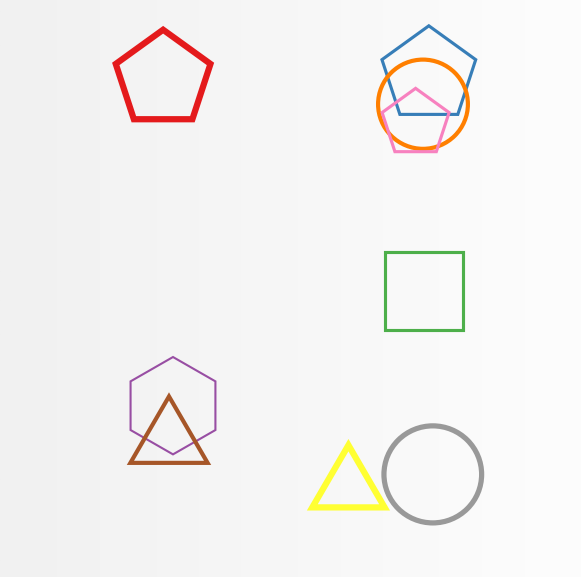[{"shape": "pentagon", "thickness": 3, "radius": 0.43, "center": [0.281, 0.862]}, {"shape": "pentagon", "thickness": 1.5, "radius": 0.42, "center": [0.738, 0.87]}, {"shape": "square", "thickness": 1.5, "radius": 0.34, "center": [0.73, 0.495]}, {"shape": "hexagon", "thickness": 1, "radius": 0.42, "center": [0.298, 0.297]}, {"shape": "circle", "thickness": 2, "radius": 0.39, "center": [0.728, 0.819]}, {"shape": "triangle", "thickness": 3, "radius": 0.36, "center": [0.599, 0.156]}, {"shape": "triangle", "thickness": 2, "radius": 0.38, "center": [0.291, 0.236]}, {"shape": "pentagon", "thickness": 1.5, "radius": 0.3, "center": [0.715, 0.786]}, {"shape": "circle", "thickness": 2.5, "radius": 0.42, "center": [0.745, 0.178]}]